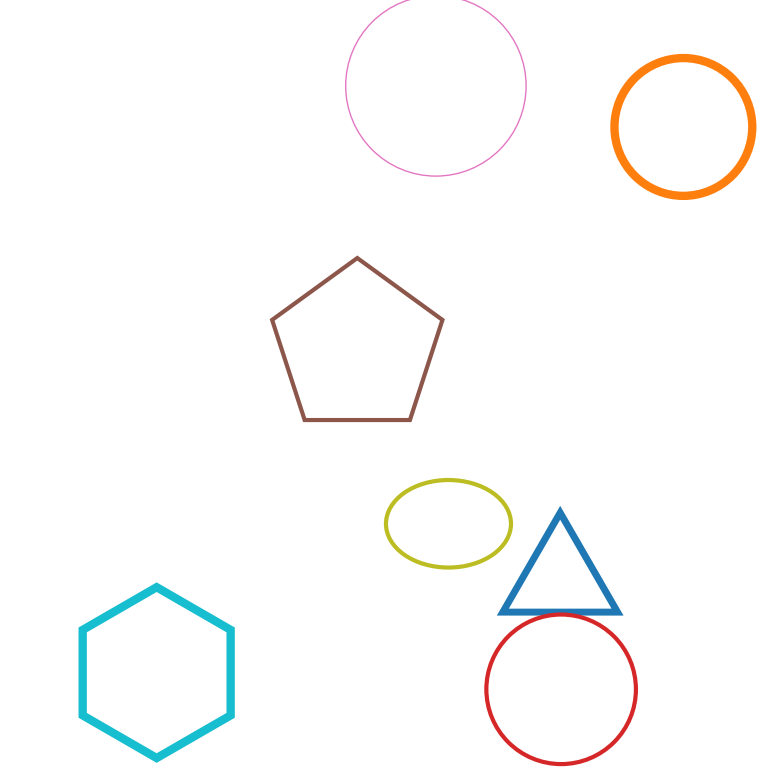[{"shape": "triangle", "thickness": 2.5, "radius": 0.43, "center": [0.728, 0.248]}, {"shape": "circle", "thickness": 3, "radius": 0.45, "center": [0.887, 0.835]}, {"shape": "circle", "thickness": 1.5, "radius": 0.49, "center": [0.729, 0.105]}, {"shape": "pentagon", "thickness": 1.5, "radius": 0.58, "center": [0.464, 0.549]}, {"shape": "circle", "thickness": 0.5, "radius": 0.59, "center": [0.566, 0.888]}, {"shape": "oval", "thickness": 1.5, "radius": 0.41, "center": [0.582, 0.32]}, {"shape": "hexagon", "thickness": 3, "radius": 0.55, "center": [0.203, 0.126]}]